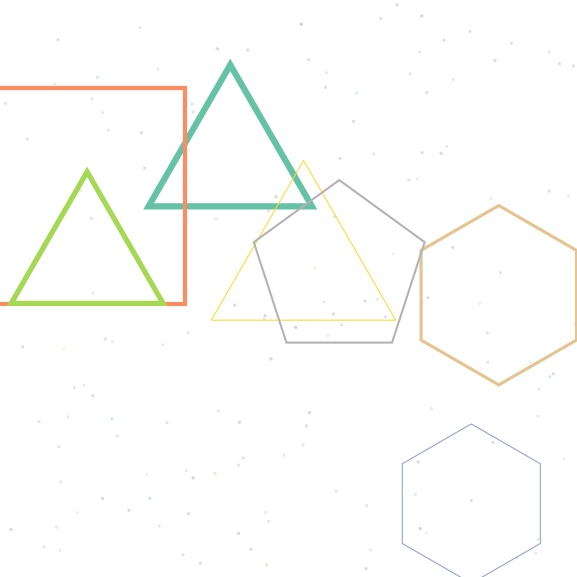[{"shape": "triangle", "thickness": 3, "radius": 0.82, "center": [0.399, 0.723]}, {"shape": "square", "thickness": 2, "radius": 0.94, "center": [0.133, 0.659]}, {"shape": "hexagon", "thickness": 0.5, "radius": 0.69, "center": [0.816, 0.127]}, {"shape": "triangle", "thickness": 2.5, "radius": 0.76, "center": [0.151, 0.55]}, {"shape": "triangle", "thickness": 0.5, "radius": 0.92, "center": [0.526, 0.537]}, {"shape": "hexagon", "thickness": 1.5, "radius": 0.78, "center": [0.864, 0.488]}, {"shape": "pentagon", "thickness": 1, "radius": 0.78, "center": [0.587, 0.532]}]